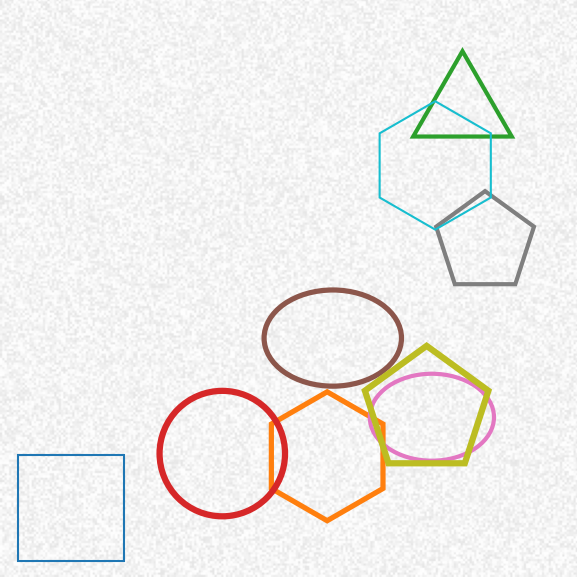[{"shape": "square", "thickness": 1, "radius": 0.46, "center": [0.123, 0.12]}, {"shape": "hexagon", "thickness": 2.5, "radius": 0.56, "center": [0.567, 0.209]}, {"shape": "triangle", "thickness": 2, "radius": 0.49, "center": [0.801, 0.812]}, {"shape": "circle", "thickness": 3, "radius": 0.54, "center": [0.385, 0.214]}, {"shape": "oval", "thickness": 2.5, "radius": 0.59, "center": [0.576, 0.414]}, {"shape": "oval", "thickness": 2, "radius": 0.54, "center": [0.748, 0.277]}, {"shape": "pentagon", "thickness": 2, "radius": 0.45, "center": [0.84, 0.579]}, {"shape": "pentagon", "thickness": 3, "radius": 0.56, "center": [0.739, 0.288]}, {"shape": "hexagon", "thickness": 1, "radius": 0.56, "center": [0.754, 0.713]}]